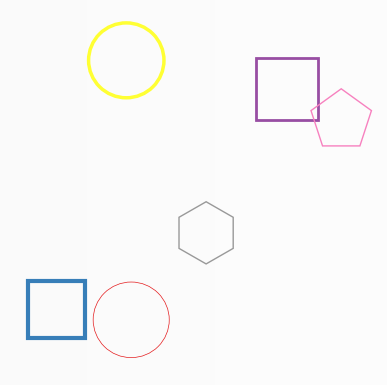[{"shape": "circle", "thickness": 0.5, "radius": 0.49, "center": [0.339, 0.169]}, {"shape": "square", "thickness": 3, "radius": 0.37, "center": [0.146, 0.197]}, {"shape": "square", "thickness": 2, "radius": 0.4, "center": [0.741, 0.769]}, {"shape": "circle", "thickness": 2.5, "radius": 0.49, "center": [0.326, 0.843]}, {"shape": "pentagon", "thickness": 1, "radius": 0.41, "center": [0.881, 0.687]}, {"shape": "hexagon", "thickness": 1, "radius": 0.4, "center": [0.532, 0.395]}]